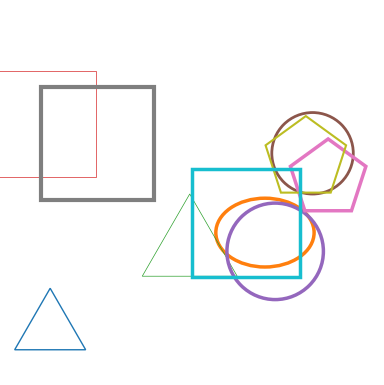[{"shape": "triangle", "thickness": 1, "radius": 0.53, "center": [0.13, 0.145]}, {"shape": "oval", "thickness": 2.5, "radius": 0.64, "center": [0.688, 0.396]}, {"shape": "triangle", "thickness": 0.5, "radius": 0.71, "center": [0.493, 0.354]}, {"shape": "square", "thickness": 0.5, "radius": 0.69, "center": [0.111, 0.678]}, {"shape": "circle", "thickness": 2.5, "radius": 0.63, "center": [0.715, 0.347]}, {"shape": "circle", "thickness": 2, "radius": 0.53, "center": [0.812, 0.602]}, {"shape": "pentagon", "thickness": 2.5, "radius": 0.52, "center": [0.852, 0.536]}, {"shape": "square", "thickness": 3, "radius": 0.74, "center": [0.253, 0.628]}, {"shape": "pentagon", "thickness": 1.5, "radius": 0.55, "center": [0.794, 0.589]}, {"shape": "square", "thickness": 2.5, "radius": 0.7, "center": [0.639, 0.421]}]